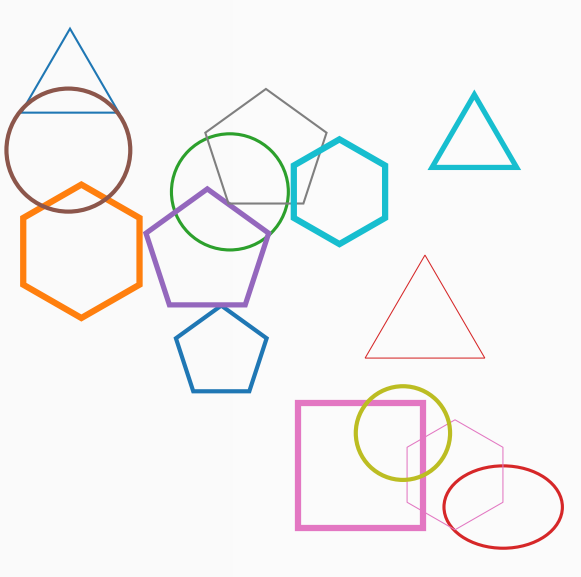[{"shape": "pentagon", "thickness": 2, "radius": 0.41, "center": [0.381, 0.388]}, {"shape": "triangle", "thickness": 1, "radius": 0.48, "center": [0.12, 0.853]}, {"shape": "hexagon", "thickness": 3, "radius": 0.58, "center": [0.14, 0.564]}, {"shape": "circle", "thickness": 1.5, "radius": 0.5, "center": [0.396, 0.667]}, {"shape": "oval", "thickness": 1.5, "radius": 0.51, "center": [0.866, 0.121]}, {"shape": "triangle", "thickness": 0.5, "radius": 0.59, "center": [0.731, 0.439]}, {"shape": "pentagon", "thickness": 2.5, "radius": 0.55, "center": [0.357, 0.561]}, {"shape": "circle", "thickness": 2, "radius": 0.53, "center": [0.118, 0.739]}, {"shape": "hexagon", "thickness": 0.5, "radius": 0.48, "center": [0.783, 0.177]}, {"shape": "square", "thickness": 3, "radius": 0.54, "center": [0.62, 0.193]}, {"shape": "pentagon", "thickness": 1, "radius": 0.55, "center": [0.458, 0.735]}, {"shape": "circle", "thickness": 2, "radius": 0.41, "center": [0.693, 0.249]}, {"shape": "triangle", "thickness": 2.5, "radius": 0.42, "center": [0.816, 0.751]}, {"shape": "hexagon", "thickness": 3, "radius": 0.45, "center": [0.584, 0.667]}]